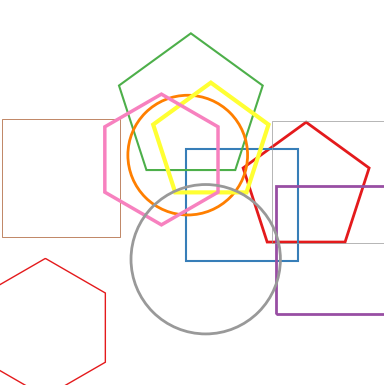[{"shape": "hexagon", "thickness": 1, "radius": 0.9, "center": [0.118, 0.149]}, {"shape": "pentagon", "thickness": 2, "radius": 0.86, "center": [0.795, 0.511]}, {"shape": "square", "thickness": 1.5, "radius": 0.73, "center": [0.627, 0.467]}, {"shape": "pentagon", "thickness": 1.5, "radius": 0.98, "center": [0.496, 0.717]}, {"shape": "square", "thickness": 2, "radius": 0.83, "center": [0.882, 0.351]}, {"shape": "circle", "thickness": 2, "radius": 0.78, "center": [0.488, 0.597]}, {"shape": "pentagon", "thickness": 3, "radius": 0.79, "center": [0.548, 0.628]}, {"shape": "square", "thickness": 0.5, "radius": 0.77, "center": [0.158, 0.537]}, {"shape": "hexagon", "thickness": 2.5, "radius": 0.85, "center": [0.419, 0.586]}, {"shape": "circle", "thickness": 2, "radius": 0.97, "center": [0.534, 0.327]}, {"shape": "square", "thickness": 0.5, "radius": 0.79, "center": [0.863, 0.527]}]